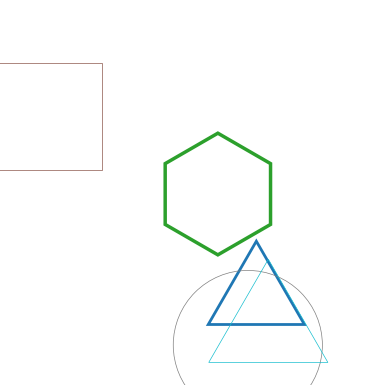[{"shape": "triangle", "thickness": 2, "radius": 0.72, "center": [0.666, 0.229]}, {"shape": "hexagon", "thickness": 2.5, "radius": 0.79, "center": [0.566, 0.496]}, {"shape": "square", "thickness": 0.5, "radius": 0.7, "center": [0.126, 0.697]}, {"shape": "circle", "thickness": 0.5, "radius": 0.97, "center": [0.644, 0.104]}, {"shape": "triangle", "thickness": 0.5, "radius": 0.89, "center": [0.697, 0.148]}]